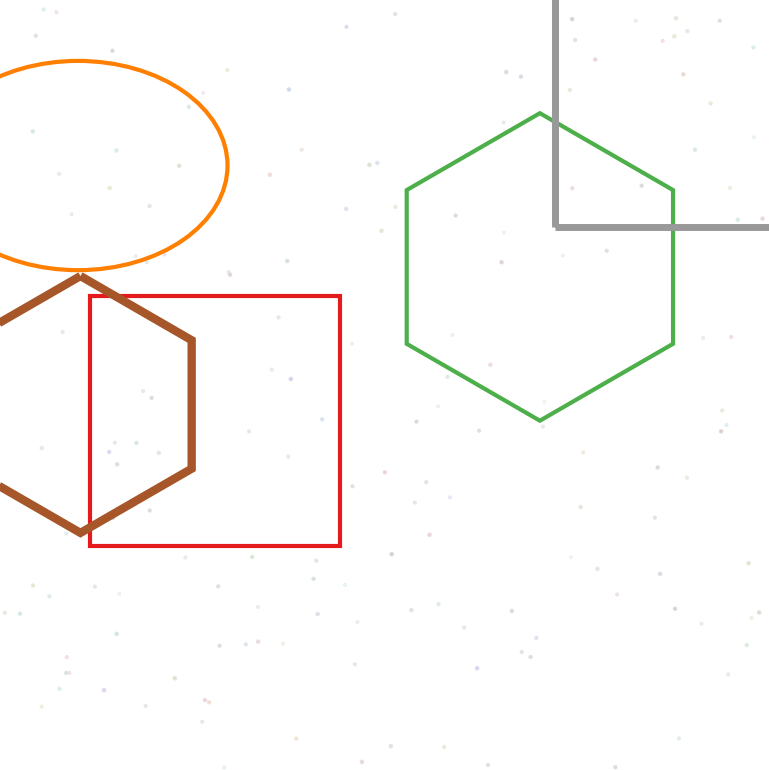[{"shape": "square", "thickness": 1.5, "radius": 0.81, "center": [0.279, 0.453]}, {"shape": "hexagon", "thickness": 1.5, "radius": 1.0, "center": [0.701, 0.653]}, {"shape": "oval", "thickness": 1.5, "radius": 0.97, "center": [0.101, 0.785]}, {"shape": "hexagon", "thickness": 3, "radius": 0.83, "center": [0.104, 0.475]}, {"shape": "square", "thickness": 2.5, "radius": 0.77, "center": [0.874, 0.86]}]